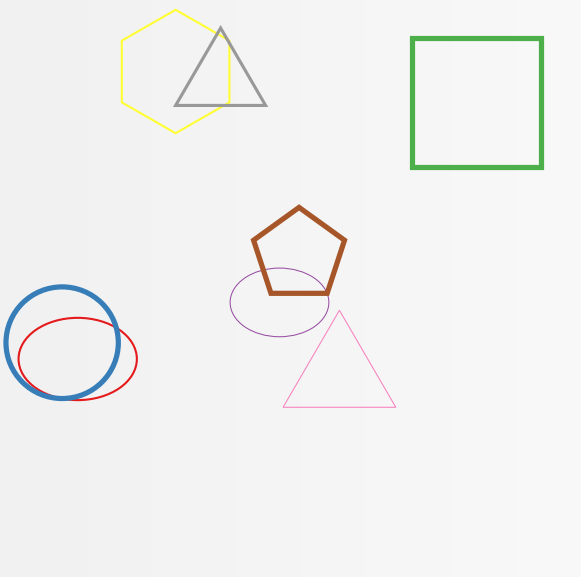[{"shape": "oval", "thickness": 1, "radius": 0.51, "center": [0.134, 0.378]}, {"shape": "circle", "thickness": 2.5, "radius": 0.48, "center": [0.107, 0.406]}, {"shape": "square", "thickness": 2.5, "radius": 0.56, "center": [0.82, 0.822]}, {"shape": "oval", "thickness": 0.5, "radius": 0.42, "center": [0.481, 0.475]}, {"shape": "hexagon", "thickness": 1, "radius": 0.53, "center": [0.302, 0.875]}, {"shape": "pentagon", "thickness": 2.5, "radius": 0.41, "center": [0.515, 0.558]}, {"shape": "triangle", "thickness": 0.5, "radius": 0.56, "center": [0.584, 0.35]}, {"shape": "triangle", "thickness": 1.5, "radius": 0.45, "center": [0.38, 0.861]}]